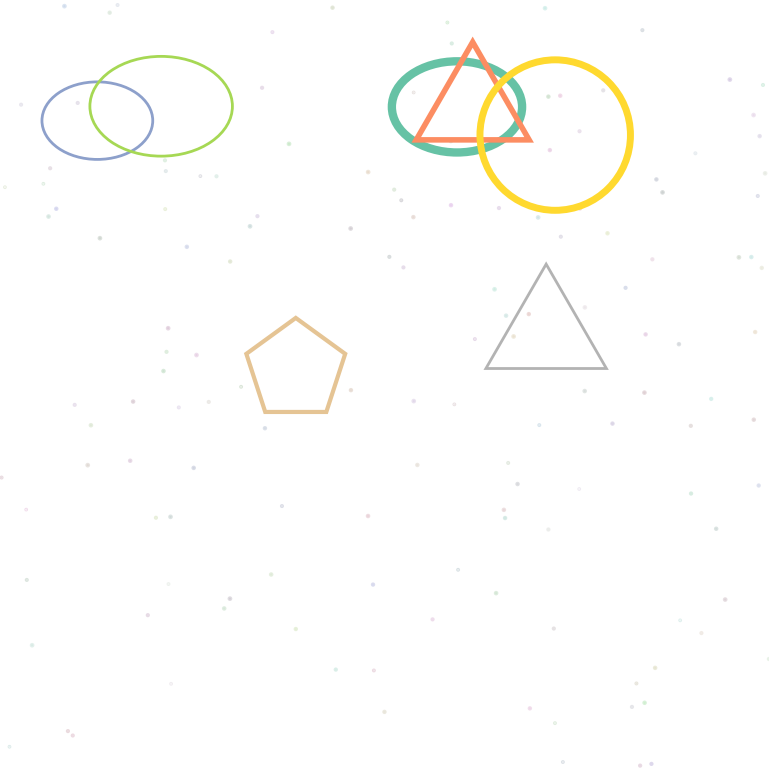[{"shape": "oval", "thickness": 3, "radius": 0.42, "center": [0.593, 0.861]}, {"shape": "triangle", "thickness": 2, "radius": 0.42, "center": [0.614, 0.861]}, {"shape": "oval", "thickness": 1, "radius": 0.36, "center": [0.126, 0.843]}, {"shape": "oval", "thickness": 1, "radius": 0.46, "center": [0.209, 0.862]}, {"shape": "circle", "thickness": 2.5, "radius": 0.49, "center": [0.721, 0.825]}, {"shape": "pentagon", "thickness": 1.5, "radius": 0.34, "center": [0.384, 0.52]}, {"shape": "triangle", "thickness": 1, "radius": 0.45, "center": [0.709, 0.567]}]